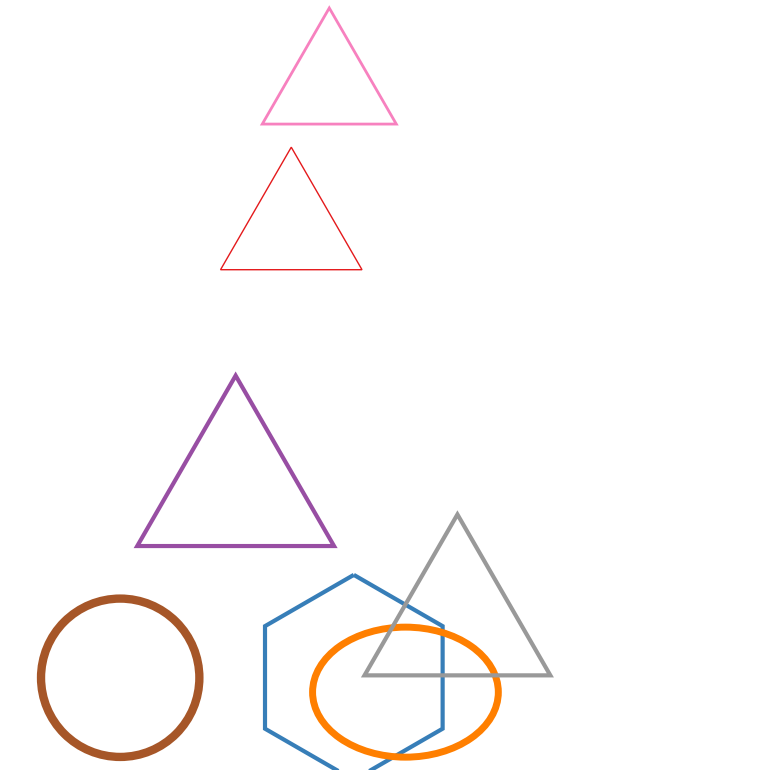[{"shape": "triangle", "thickness": 0.5, "radius": 0.53, "center": [0.378, 0.703]}, {"shape": "hexagon", "thickness": 1.5, "radius": 0.67, "center": [0.46, 0.12]}, {"shape": "triangle", "thickness": 1.5, "radius": 0.74, "center": [0.306, 0.365]}, {"shape": "oval", "thickness": 2.5, "radius": 0.6, "center": [0.527, 0.101]}, {"shape": "circle", "thickness": 3, "radius": 0.51, "center": [0.156, 0.12]}, {"shape": "triangle", "thickness": 1, "radius": 0.5, "center": [0.428, 0.889]}, {"shape": "triangle", "thickness": 1.5, "radius": 0.7, "center": [0.594, 0.193]}]